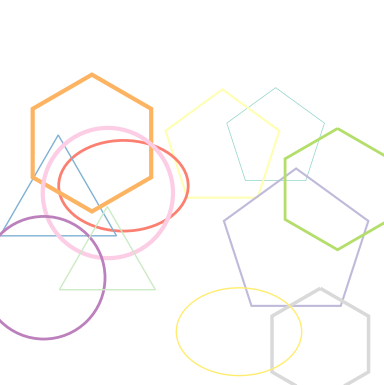[{"shape": "pentagon", "thickness": 0.5, "radius": 0.67, "center": [0.716, 0.639]}, {"shape": "pentagon", "thickness": 1.5, "radius": 0.78, "center": [0.578, 0.612]}, {"shape": "pentagon", "thickness": 1.5, "radius": 0.99, "center": [0.769, 0.365]}, {"shape": "oval", "thickness": 2, "radius": 0.84, "center": [0.321, 0.518]}, {"shape": "triangle", "thickness": 1, "radius": 0.87, "center": [0.151, 0.475]}, {"shape": "hexagon", "thickness": 3, "radius": 0.89, "center": [0.239, 0.628]}, {"shape": "hexagon", "thickness": 2, "radius": 0.79, "center": [0.877, 0.509]}, {"shape": "circle", "thickness": 3, "radius": 0.85, "center": [0.28, 0.499]}, {"shape": "hexagon", "thickness": 2.5, "radius": 0.72, "center": [0.832, 0.106]}, {"shape": "circle", "thickness": 2, "radius": 0.8, "center": [0.114, 0.279]}, {"shape": "triangle", "thickness": 1, "radius": 0.72, "center": [0.279, 0.319]}, {"shape": "oval", "thickness": 1, "radius": 0.81, "center": [0.621, 0.138]}]